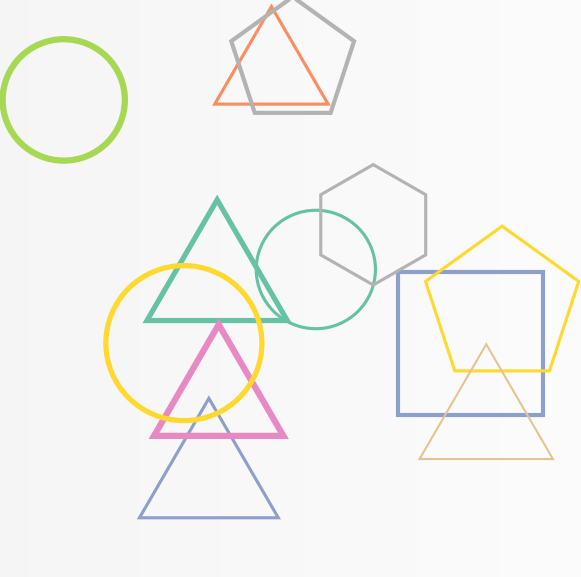[{"shape": "circle", "thickness": 1.5, "radius": 0.51, "center": [0.543, 0.532]}, {"shape": "triangle", "thickness": 2.5, "radius": 0.7, "center": [0.374, 0.514]}, {"shape": "triangle", "thickness": 1.5, "radius": 0.56, "center": [0.467, 0.875]}, {"shape": "square", "thickness": 2, "radius": 0.62, "center": [0.809, 0.404]}, {"shape": "triangle", "thickness": 1.5, "radius": 0.69, "center": [0.359, 0.171]}, {"shape": "triangle", "thickness": 3, "radius": 0.64, "center": [0.376, 0.309]}, {"shape": "circle", "thickness": 3, "radius": 0.53, "center": [0.11, 0.826]}, {"shape": "pentagon", "thickness": 1.5, "radius": 0.69, "center": [0.864, 0.469]}, {"shape": "circle", "thickness": 2.5, "radius": 0.67, "center": [0.316, 0.405]}, {"shape": "triangle", "thickness": 1, "radius": 0.66, "center": [0.837, 0.271]}, {"shape": "hexagon", "thickness": 1.5, "radius": 0.52, "center": [0.642, 0.61]}, {"shape": "pentagon", "thickness": 2, "radius": 0.56, "center": [0.504, 0.894]}]